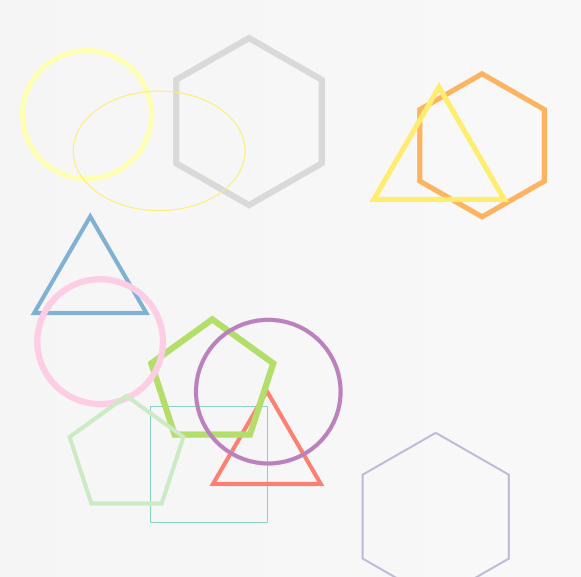[{"shape": "square", "thickness": 0.5, "radius": 0.5, "center": [0.359, 0.196]}, {"shape": "circle", "thickness": 2.5, "radius": 0.55, "center": [0.15, 0.8]}, {"shape": "hexagon", "thickness": 1, "radius": 0.73, "center": [0.75, 0.104]}, {"shape": "triangle", "thickness": 2, "radius": 0.54, "center": [0.459, 0.215]}, {"shape": "triangle", "thickness": 2, "radius": 0.56, "center": [0.155, 0.513]}, {"shape": "hexagon", "thickness": 2.5, "radius": 0.62, "center": [0.829, 0.747]}, {"shape": "pentagon", "thickness": 3, "radius": 0.55, "center": [0.365, 0.336]}, {"shape": "circle", "thickness": 3, "radius": 0.54, "center": [0.172, 0.408]}, {"shape": "hexagon", "thickness": 3, "radius": 0.72, "center": [0.428, 0.789]}, {"shape": "circle", "thickness": 2, "radius": 0.62, "center": [0.462, 0.321]}, {"shape": "pentagon", "thickness": 2, "radius": 0.51, "center": [0.218, 0.211]}, {"shape": "oval", "thickness": 0.5, "radius": 0.74, "center": [0.274, 0.738]}, {"shape": "triangle", "thickness": 2.5, "radius": 0.65, "center": [0.755, 0.719]}]